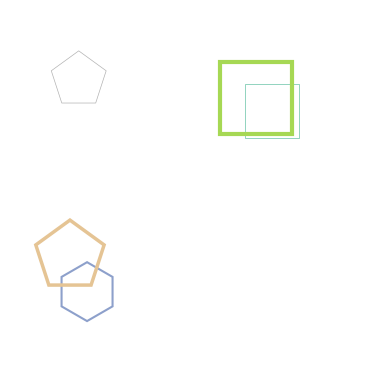[{"shape": "square", "thickness": 0.5, "radius": 0.35, "center": [0.707, 0.712]}, {"shape": "hexagon", "thickness": 1.5, "radius": 0.38, "center": [0.226, 0.242]}, {"shape": "square", "thickness": 3, "radius": 0.47, "center": [0.665, 0.745]}, {"shape": "pentagon", "thickness": 2.5, "radius": 0.47, "center": [0.182, 0.335]}, {"shape": "pentagon", "thickness": 0.5, "radius": 0.37, "center": [0.204, 0.793]}]